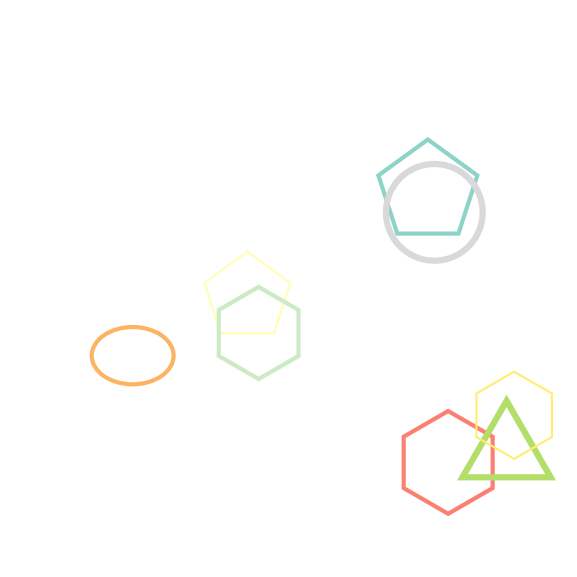[{"shape": "pentagon", "thickness": 2, "radius": 0.45, "center": [0.741, 0.668]}, {"shape": "pentagon", "thickness": 1, "radius": 0.39, "center": [0.428, 0.485]}, {"shape": "hexagon", "thickness": 2, "radius": 0.44, "center": [0.776, 0.198]}, {"shape": "oval", "thickness": 2, "radius": 0.35, "center": [0.23, 0.383]}, {"shape": "triangle", "thickness": 3, "radius": 0.44, "center": [0.877, 0.217]}, {"shape": "circle", "thickness": 3, "radius": 0.42, "center": [0.752, 0.631]}, {"shape": "hexagon", "thickness": 2, "radius": 0.4, "center": [0.448, 0.423]}, {"shape": "hexagon", "thickness": 1, "radius": 0.38, "center": [0.89, 0.28]}]